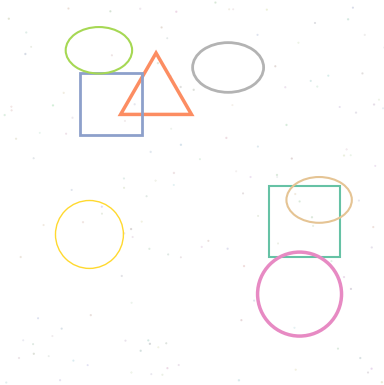[{"shape": "square", "thickness": 1.5, "radius": 0.46, "center": [0.79, 0.426]}, {"shape": "triangle", "thickness": 2.5, "radius": 0.53, "center": [0.405, 0.756]}, {"shape": "square", "thickness": 2, "radius": 0.4, "center": [0.289, 0.729]}, {"shape": "circle", "thickness": 2.5, "radius": 0.55, "center": [0.778, 0.236]}, {"shape": "oval", "thickness": 1.5, "radius": 0.43, "center": [0.257, 0.869]}, {"shape": "circle", "thickness": 1, "radius": 0.44, "center": [0.232, 0.391]}, {"shape": "oval", "thickness": 1.5, "radius": 0.42, "center": [0.829, 0.481]}, {"shape": "oval", "thickness": 2, "radius": 0.46, "center": [0.593, 0.825]}]